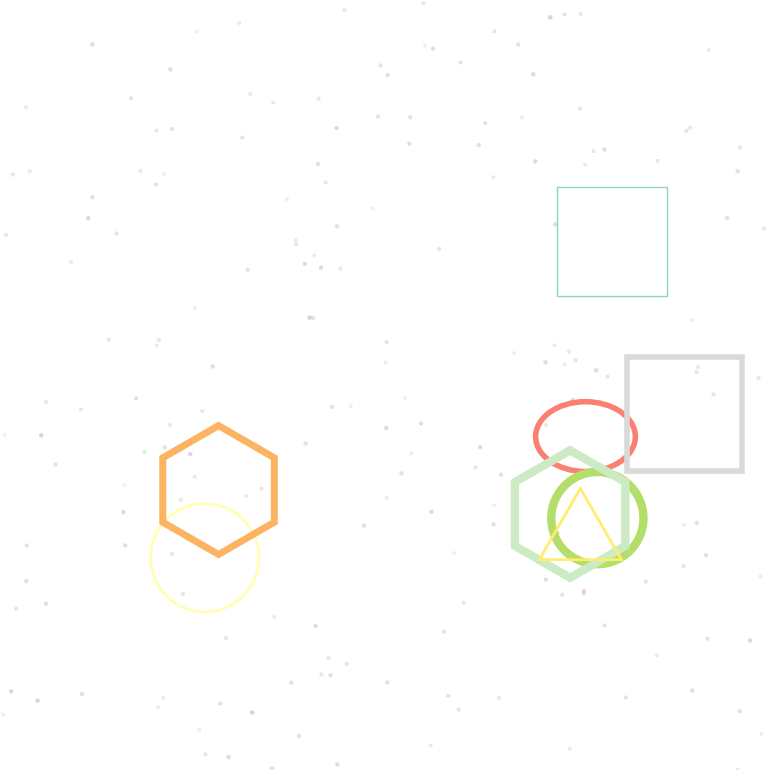[{"shape": "square", "thickness": 0.5, "radius": 0.36, "center": [0.795, 0.687]}, {"shape": "circle", "thickness": 1, "radius": 0.35, "center": [0.266, 0.276]}, {"shape": "oval", "thickness": 2, "radius": 0.32, "center": [0.76, 0.433]}, {"shape": "hexagon", "thickness": 2.5, "radius": 0.42, "center": [0.284, 0.364]}, {"shape": "circle", "thickness": 3, "radius": 0.3, "center": [0.776, 0.327]}, {"shape": "square", "thickness": 2, "radius": 0.37, "center": [0.889, 0.462]}, {"shape": "hexagon", "thickness": 3, "radius": 0.41, "center": [0.74, 0.332]}, {"shape": "triangle", "thickness": 1, "radius": 0.31, "center": [0.754, 0.304]}]